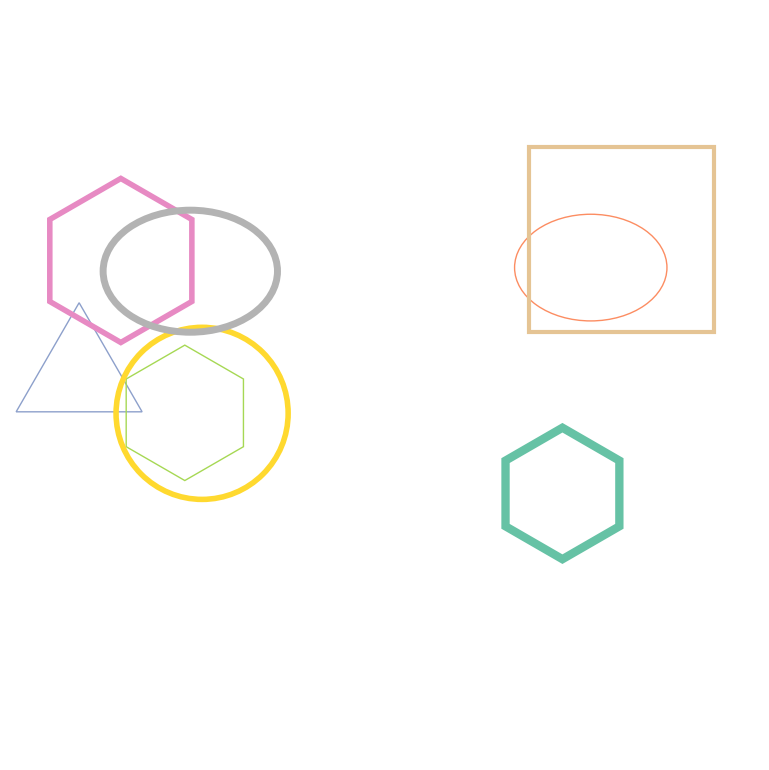[{"shape": "hexagon", "thickness": 3, "radius": 0.43, "center": [0.73, 0.359]}, {"shape": "oval", "thickness": 0.5, "radius": 0.49, "center": [0.767, 0.652]}, {"shape": "triangle", "thickness": 0.5, "radius": 0.47, "center": [0.103, 0.512]}, {"shape": "hexagon", "thickness": 2, "radius": 0.53, "center": [0.157, 0.662]}, {"shape": "hexagon", "thickness": 0.5, "radius": 0.44, "center": [0.24, 0.464]}, {"shape": "circle", "thickness": 2, "radius": 0.56, "center": [0.262, 0.463]}, {"shape": "square", "thickness": 1.5, "radius": 0.6, "center": [0.807, 0.689]}, {"shape": "oval", "thickness": 2.5, "radius": 0.57, "center": [0.247, 0.648]}]